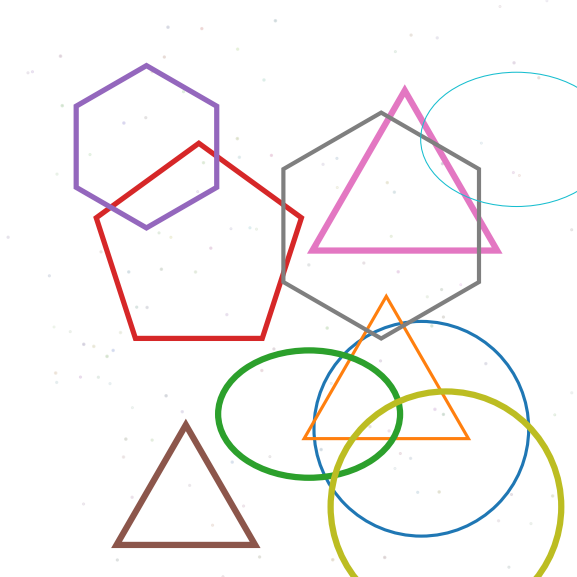[{"shape": "circle", "thickness": 1.5, "radius": 0.93, "center": [0.73, 0.257]}, {"shape": "triangle", "thickness": 1.5, "radius": 0.82, "center": [0.669, 0.322]}, {"shape": "oval", "thickness": 3, "radius": 0.79, "center": [0.535, 0.282]}, {"shape": "pentagon", "thickness": 2.5, "radius": 0.93, "center": [0.344, 0.564]}, {"shape": "hexagon", "thickness": 2.5, "radius": 0.7, "center": [0.254, 0.745]}, {"shape": "triangle", "thickness": 3, "radius": 0.69, "center": [0.322, 0.125]}, {"shape": "triangle", "thickness": 3, "radius": 0.92, "center": [0.701, 0.658]}, {"shape": "hexagon", "thickness": 2, "radius": 0.98, "center": [0.66, 0.609]}, {"shape": "circle", "thickness": 3, "radius": 1.0, "center": [0.772, 0.122]}, {"shape": "oval", "thickness": 0.5, "radius": 0.83, "center": [0.895, 0.758]}]